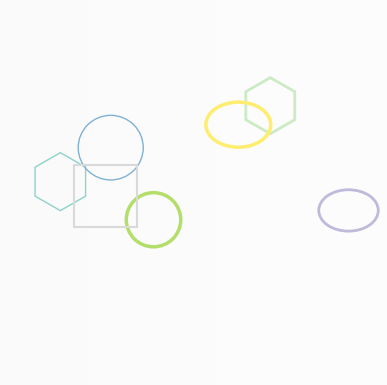[{"shape": "hexagon", "thickness": 1, "radius": 0.38, "center": [0.156, 0.528]}, {"shape": "oval", "thickness": 2, "radius": 0.38, "center": [0.899, 0.453]}, {"shape": "circle", "thickness": 1, "radius": 0.42, "center": [0.286, 0.617]}, {"shape": "circle", "thickness": 2.5, "radius": 0.35, "center": [0.396, 0.429]}, {"shape": "square", "thickness": 1.5, "radius": 0.4, "center": [0.273, 0.491]}, {"shape": "hexagon", "thickness": 2, "radius": 0.36, "center": [0.698, 0.725]}, {"shape": "oval", "thickness": 2.5, "radius": 0.42, "center": [0.615, 0.676]}]